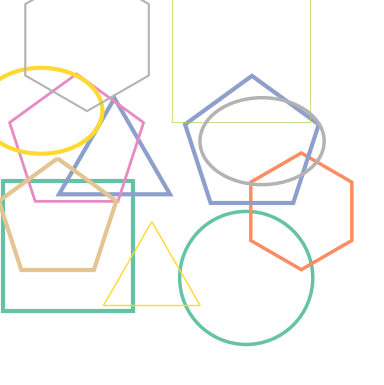[{"shape": "circle", "thickness": 2.5, "radius": 0.86, "center": [0.64, 0.278]}, {"shape": "square", "thickness": 3, "radius": 0.85, "center": [0.176, 0.36]}, {"shape": "hexagon", "thickness": 2.5, "radius": 0.76, "center": [0.783, 0.451]}, {"shape": "pentagon", "thickness": 3, "radius": 0.91, "center": [0.654, 0.62]}, {"shape": "triangle", "thickness": 3, "radius": 0.83, "center": [0.297, 0.579]}, {"shape": "pentagon", "thickness": 2, "radius": 0.91, "center": [0.199, 0.625]}, {"shape": "square", "thickness": 0.5, "radius": 0.9, "center": [0.627, 0.861]}, {"shape": "triangle", "thickness": 1, "radius": 0.73, "center": [0.394, 0.279]}, {"shape": "oval", "thickness": 3, "radius": 0.8, "center": [0.106, 0.712]}, {"shape": "pentagon", "thickness": 3, "radius": 0.8, "center": [0.15, 0.428]}, {"shape": "hexagon", "thickness": 1.5, "radius": 0.93, "center": [0.226, 0.897]}, {"shape": "oval", "thickness": 2.5, "radius": 0.81, "center": [0.681, 0.633]}]